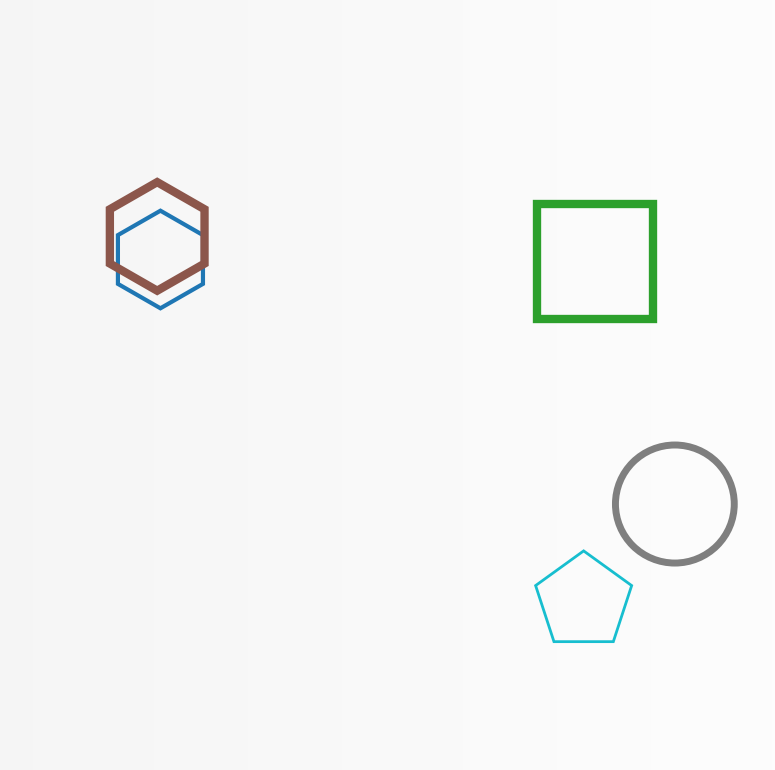[{"shape": "hexagon", "thickness": 1.5, "radius": 0.32, "center": [0.207, 0.663]}, {"shape": "square", "thickness": 3, "radius": 0.37, "center": [0.767, 0.661]}, {"shape": "hexagon", "thickness": 3, "radius": 0.35, "center": [0.203, 0.693]}, {"shape": "circle", "thickness": 2.5, "radius": 0.38, "center": [0.871, 0.345]}, {"shape": "pentagon", "thickness": 1, "radius": 0.33, "center": [0.753, 0.219]}]